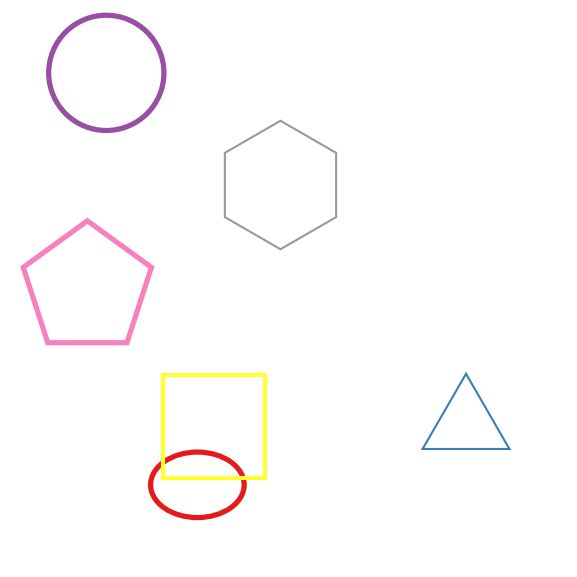[{"shape": "oval", "thickness": 2.5, "radius": 0.41, "center": [0.342, 0.16]}, {"shape": "triangle", "thickness": 1, "radius": 0.43, "center": [0.807, 0.265]}, {"shape": "circle", "thickness": 2.5, "radius": 0.5, "center": [0.184, 0.873]}, {"shape": "square", "thickness": 2, "radius": 0.44, "center": [0.37, 0.26]}, {"shape": "pentagon", "thickness": 2.5, "radius": 0.58, "center": [0.151, 0.5]}, {"shape": "hexagon", "thickness": 1, "radius": 0.56, "center": [0.486, 0.679]}]